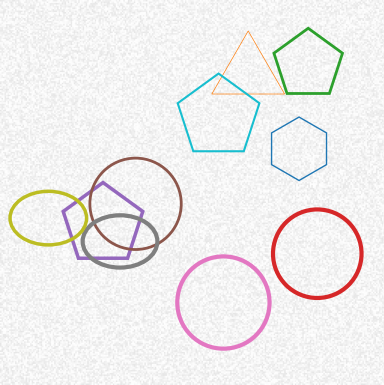[{"shape": "hexagon", "thickness": 1, "radius": 0.41, "center": [0.777, 0.614]}, {"shape": "triangle", "thickness": 0.5, "radius": 0.55, "center": [0.645, 0.81]}, {"shape": "pentagon", "thickness": 2, "radius": 0.47, "center": [0.801, 0.833]}, {"shape": "circle", "thickness": 3, "radius": 0.57, "center": [0.824, 0.341]}, {"shape": "pentagon", "thickness": 2.5, "radius": 0.54, "center": [0.268, 0.417]}, {"shape": "circle", "thickness": 2, "radius": 0.59, "center": [0.352, 0.471]}, {"shape": "circle", "thickness": 3, "radius": 0.6, "center": [0.58, 0.214]}, {"shape": "oval", "thickness": 3, "radius": 0.49, "center": [0.312, 0.373]}, {"shape": "oval", "thickness": 2.5, "radius": 0.5, "center": [0.125, 0.434]}, {"shape": "pentagon", "thickness": 1.5, "radius": 0.56, "center": [0.568, 0.697]}]